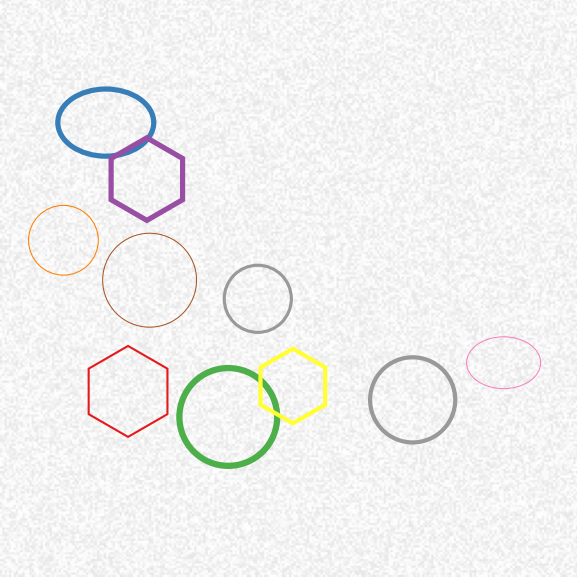[{"shape": "hexagon", "thickness": 1, "radius": 0.39, "center": [0.222, 0.321]}, {"shape": "oval", "thickness": 2.5, "radius": 0.42, "center": [0.183, 0.787]}, {"shape": "circle", "thickness": 3, "radius": 0.42, "center": [0.395, 0.277]}, {"shape": "hexagon", "thickness": 2.5, "radius": 0.36, "center": [0.254, 0.689]}, {"shape": "circle", "thickness": 0.5, "radius": 0.3, "center": [0.11, 0.583]}, {"shape": "hexagon", "thickness": 2, "radius": 0.32, "center": [0.507, 0.331]}, {"shape": "circle", "thickness": 0.5, "radius": 0.41, "center": [0.259, 0.514]}, {"shape": "oval", "thickness": 0.5, "radius": 0.32, "center": [0.872, 0.371]}, {"shape": "circle", "thickness": 1.5, "radius": 0.29, "center": [0.446, 0.482]}, {"shape": "circle", "thickness": 2, "radius": 0.37, "center": [0.715, 0.307]}]